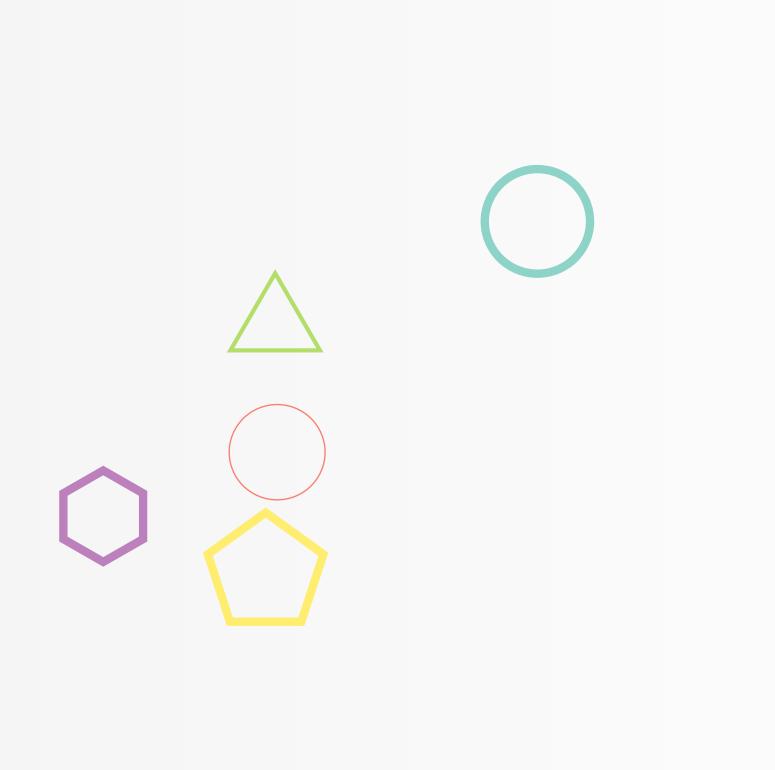[{"shape": "circle", "thickness": 3, "radius": 0.34, "center": [0.693, 0.712]}, {"shape": "circle", "thickness": 0.5, "radius": 0.31, "center": [0.358, 0.413]}, {"shape": "triangle", "thickness": 1.5, "radius": 0.33, "center": [0.355, 0.578]}, {"shape": "hexagon", "thickness": 3, "radius": 0.3, "center": [0.133, 0.33]}, {"shape": "pentagon", "thickness": 3, "radius": 0.39, "center": [0.343, 0.256]}]